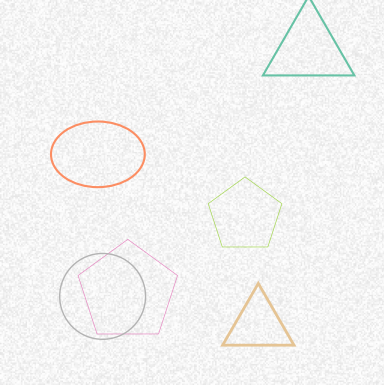[{"shape": "triangle", "thickness": 1.5, "radius": 0.69, "center": [0.802, 0.873]}, {"shape": "oval", "thickness": 1.5, "radius": 0.61, "center": [0.254, 0.599]}, {"shape": "pentagon", "thickness": 0.5, "radius": 0.68, "center": [0.332, 0.242]}, {"shape": "pentagon", "thickness": 0.5, "radius": 0.5, "center": [0.637, 0.44]}, {"shape": "triangle", "thickness": 2, "radius": 0.53, "center": [0.671, 0.157]}, {"shape": "circle", "thickness": 1, "radius": 0.56, "center": [0.267, 0.23]}]